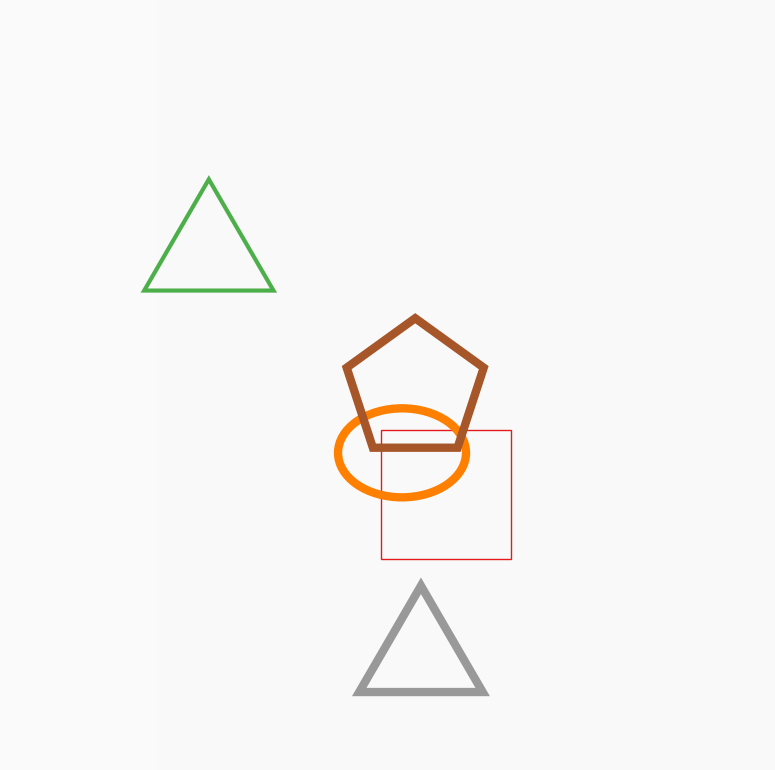[{"shape": "square", "thickness": 0.5, "radius": 0.42, "center": [0.576, 0.358]}, {"shape": "triangle", "thickness": 1.5, "radius": 0.48, "center": [0.269, 0.671]}, {"shape": "oval", "thickness": 3, "radius": 0.41, "center": [0.519, 0.412]}, {"shape": "pentagon", "thickness": 3, "radius": 0.46, "center": [0.536, 0.494]}, {"shape": "triangle", "thickness": 3, "radius": 0.46, "center": [0.543, 0.147]}]